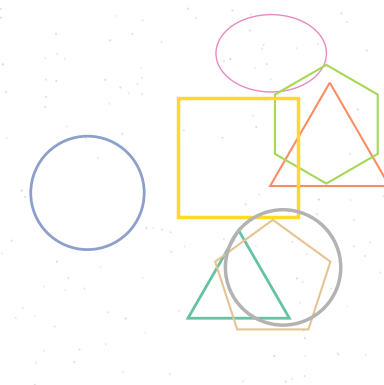[{"shape": "triangle", "thickness": 2, "radius": 0.76, "center": [0.62, 0.25]}, {"shape": "triangle", "thickness": 1.5, "radius": 0.89, "center": [0.857, 0.606]}, {"shape": "circle", "thickness": 2, "radius": 0.74, "center": [0.227, 0.499]}, {"shape": "oval", "thickness": 1, "radius": 0.72, "center": [0.704, 0.862]}, {"shape": "hexagon", "thickness": 1.5, "radius": 0.77, "center": [0.848, 0.677]}, {"shape": "square", "thickness": 2.5, "radius": 0.77, "center": [0.618, 0.59]}, {"shape": "pentagon", "thickness": 1.5, "radius": 0.79, "center": [0.709, 0.272]}, {"shape": "circle", "thickness": 2.5, "radius": 0.75, "center": [0.735, 0.305]}]